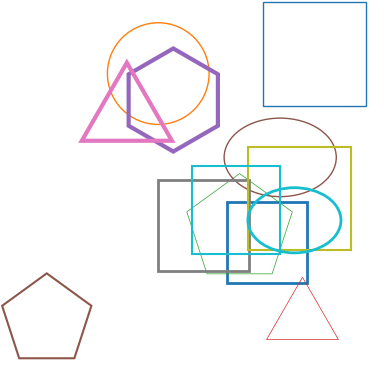[{"shape": "square", "thickness": 1, "radius": 0.67, "center": [0.817, 0.86]}, {"shape": "square", "thickness": 2, "radius": 0.52, "center": [0.693, 0.37]}, {"shape": "circle", "thickness": 1, "radius": 0.66, "center": [0.411, 0.809]}, {"shape": "pentagon", "thickness": 0.5, "radius": 0.72, "center": [0.622, 0.405]}, {"shape": "triangle", "thickness": 0.5, "radius": 0.54, "center": [0.786, 0.172]}, {"shape": "hexagon", "thickness": 3, "radius": 0.67, "center": [0.45, 0.74]}, {"shape": "pentagon", "thickness": 1.5, "radius": 0.61, "center": [0.121, 0.168]}, {"shape": "oval", "thickness": 1, "radius": 0.73, "center": [0.728, 0.591]}, {"shape": "triangle", "thickness": 3, "radius": 0.68, "center": [0.33, 0.702]}, {"shape": "square", "thickness": 2, "radius": 0.59, "center": [0.529, 0.415]}, {"shape": "square", "thickness": 1.5, "radius": 0.67, "center": [0.777, 0.484]}, {"shape": "oval", "thickness": 2, "radius": 0.6, "center": [0.765, 0.428]}, {"shape": "square", "thickness": 1.5, "radius": 0.58, "center": [0.613, 0.454]}]